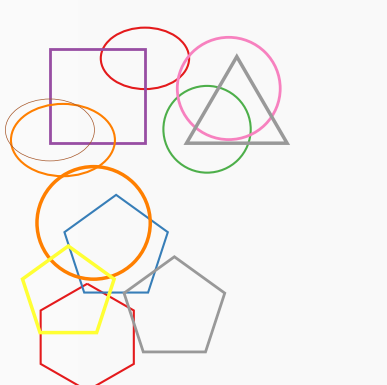[{"shape": "oval", "thickness": 1.5, "radius": 0.57, "center": [0.374, 0.848]}, {"shape": "hexagon", "thickness": 1.5, "radius": 0.69, "center": [0.225, 0.124]}, {"shape": "pentagon", "thickness": 1.5, "radius": 0.7, "center": [0.3, 0.354]}, {"shape": "circle", "thickness": 1.5, "radius": 0.56, "center": [0.534, 0.664]}, {"shape": "square", "thickness": 2, "radius": 0.61, "center": [0.252, 0.752]}, {"shape": "oval", "thickness": 1.5, "radius": 0.67, "center": [0.162, 0.636]}, {"shape": "circle", "thickness": 2.5, "radius": 0.73, "center": [0.242, 0.421]}, {"shape": "pentagon", "thickness": 2.5, "radius": 0.62, "center": [0.176, 0.237]}, {"shape": "oval", "thickness": 0.5, "radius": 0.57, "center": [0.129, 0.662]}, {"shape": "circle", "thickness": 2, "radius": 0.66, "center": [0.59, 0.77]}, {"shape": "triangle", "thickness": 2.5, "radius": 0.75, "center": [0.611, 0.703]}, {"shape": "pentagon", "thickness": 2, "radius": 0.68, "center": [0.45, 0.196]}]